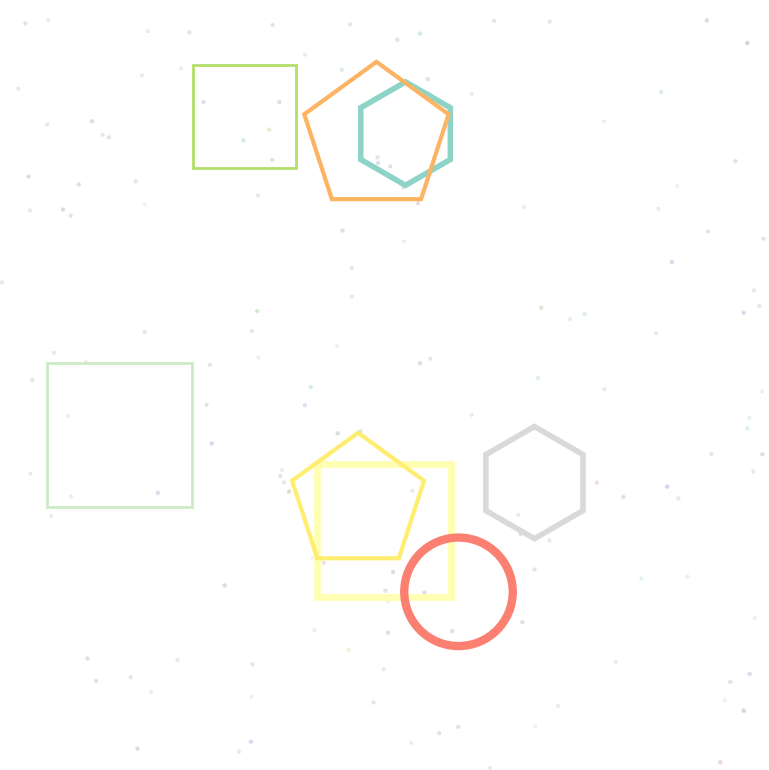[{"shape": "hexagon", "thickness": 2, "radius": 0.34, "center": [0.527, 0.826]}, {"shape": "square", "thickness": 2.5, "radius": 0.43, "center": [0.498, 0.311]}, {"shape": "circle", "thickness": 3, "radius": 0.35, "center": [0.595, 0.231]}, {"shape": "pentagon", "thickness": 1.5, "radius": 0.49, "center": [0.489, 0.821]}, {"shape": "square", "thickness": 1, "radius": 0.33, "center": [0.318, 0.849]}, {"shape": "hexagon", "thickness": 2, "radius": 0.36, "center": [0.694, 0.373]}, {"shape": "square", "thickness": 1, "radius": 0.47, "center": [0.155, 0.435]}, {"shape": "pentagon", "thickness": 1.5, "radius": 0.45, "center": [0.465, 0.348]}]